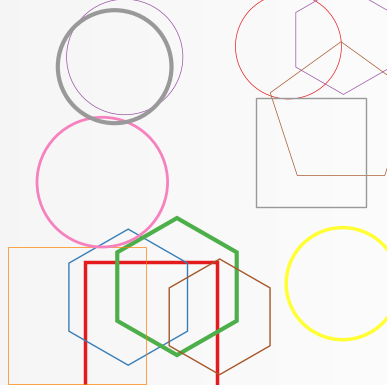[{"shape": "circle", "thickness": 0.5, "radius": 0.68, "center": [0.744, 0.88]}, {"shape": "square", "thickness": 2.5, "radius": 0.85, "center": [0.39, 0.149]}, {"shape": "hexagon", "thickness": 1, "radius": 0.88, "center": [0.331, 0.228]}, {"shape": "hexagon", "thickness": 3, "radius": 0.89, "center": [0.457, 0.256]}, {"shape": "hexagon", "thickness": 0.5, "radius": 0.71, "center": [0.886, 0.897]}, {"shape": "circle", "thickness": 0.5, "radius": 0.75, "center": [0.322, 0.852]}, {"shape": "square", "thickness": 0.5, "radius": 0.89, "center": [0.198, 0.18]}, {"shape": "circle", "thickness": 2.5, "radius": 0.73, "center": [0.884, 0.263]}, {"shape": "hexagon", "thickness": 1, "radius": 0.75, "center": [0.567, 0.177]}, {"shape": "pentagon", "thickness": 0.5, "radius": 0.96, "center": [0.88, 0.7]}, {"shape": "circle", "thickness": 2, "radius": 0.84, "center": [0.264, 0.527]}, {"shape": "circle", "thickness": 3, "radius": 0.73, "center": [0.296, 0.827]}, {"shape": "square", "thickness": 1, "radius": 0.7, "center": [0.802, 0.604]}]